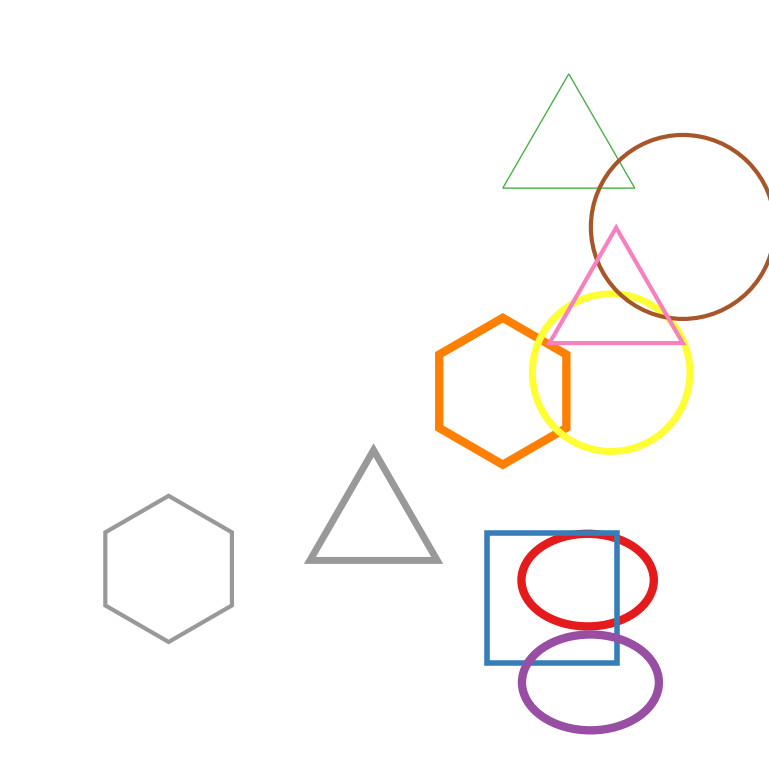[{"shape": "oval", "thickness": 3, "radius": 0.43, "center": [0.763, 0.247]}, {"shape": "square", "thickness": 2, "radius": 0.42, "center": [0.717, 0.223]}, {"shape": "triangle", "thickness": 0.5, "radius": 0.49, "center": [0.739, 0.805]}, {"shape": "oval", "thickness": 3, "radius": 0.44, "center": [0.767, 0.114]}, {"shape": "hexagon", "thickness": 3, "radius": 0.48, "center": [0.653, 0.492]}, {"shape": "circle", "thickness": 2.5, "radius": 0.51, "center": [0.794, 0.516]}, {"shape": "circle", "thickness": 1.5, "radius": 0.6, "center": [0.887, 0.705]}, {"shape": "triangle", "thickness": 1.5, "radius": 0.5, "center": [0.8, 0.604]}, {"shape": "hexagon", "thickness": 1.5, "radius": 0.47, "center": [0.219, 0.261]}, {"shape": "triangle", "thickness": 2.5, "radius": 0.48, "center": [0.485, 0.32]}]